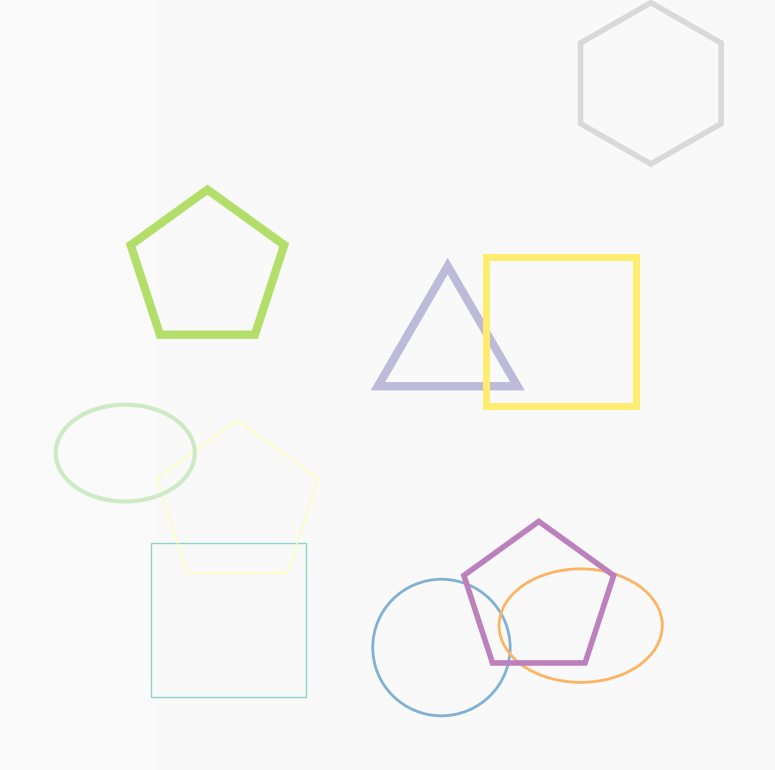[{"shape": "square", "thickness": 0.5, "radius": 0.5, "center": [0.295, 0.195]}, {"shape": "pentagon", "thickness": 0.5, "radius": 0.55, "center": [0.306, 0.345]}, {"shape": "triangle", "thickness": 3, "radius": 0.52, "center": [0.578, 0.55]}, {"shape": "circle", "thickness": 1, "radius": 0.44, "center": [0.57, 0.159]}, {"shape": "oval", "thickness": 1, "radius": 0.53, "center": [0.749, 0.188]}, {"shape": "pentagon", "thickness": 3, "radius": 0.52, "center": [0.268, 0.65]}, {"shape": "hexagon", "thickness": 2, "radius": 0.52, "center": [0.84, 0.892]}, {"shape": "pentagon", "thickness": 2, "radius": 0.51, "center": [0.695, 0.221]}, {"shape": "oval", "thickness": 1.5, "radius": 0.45, "center": [0.162, 0.412]}, {"shape": "square", "thickness": 2.5, "radius": 0.48, "center": [0.724, 0.569]}]